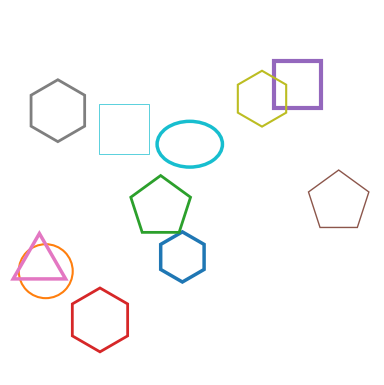[{"shape": "hexagon", "thickness": 2.5, "radius": 0.33, "center": [0.474, 0.333]}, {"shape": "circle", "thickness": 1.5, "radius": 0.35, "center": [0.119, 0.296]}, {"shape": "pentagon", "thickness": 2, "radius": 0.41, "center": [0.417, 0.462]}, {"shape": "hexagon", "thickness": 2, "radius": 0.41, "center": [0.26, 0.169]}, {"shape": "square", "thickness": 3, "radius": 0.3, "center": [0.772, 0.781]}, {"shape": "pentagon", "thickness": 1, "radius": 0.41, "center": [0.88, 0.476]}, {"shape": "triangle", "thickness": 2.5, "radius": 0.39, "center": [0.102, 0.315]}, {"shape": "hexagon", "thickness": 2, "radius": 0.4, "center": [0.15, 0.712]}, {"shape": "hexagon", "thickness": 1.5, "radius": 0.36, "center": [0.681, 0.744]}, {"shape": "square", "thickness": 0.5, "radius": 0.33, "center": [0.321, 0.665]}, {"shape": "oval", "thickness": 2.5, "radius": 0.42, "center": [0.493, 0.625]}]